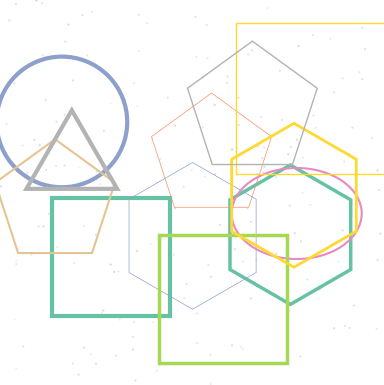[{"shape": "hexagon", "thickness": 2.5, "radius": 0.91, "center": [0.754, 0.39]}, {"shape": "square", "thickness": 3, "radius": 0.77, "center": [0.288, 0.333]}, {"shape": "pentagon", "thickness": 0.5, "radius": 0.82, "center": [0.549, 0.594]}, {"shape": "circle", "thickness": 3, "radius": 0.85, "center": [0.161, 0.683]}, {"shape": "hexagon", "thickness": 0.5, "radius": 0.95, "center": [0.5, 0.387]}, {"shape": "oval", "thickness": 1.5, "radius": 0.84, "center": [0.771, 0.445]}, {"shape": "square", "thickness": 2.5, "radius": 0.83, "center": [0.579, 0.224]}, {"shape": "hexagon", "thickness": 2, "radius": 0.93, "center": [0.764, 0.493]}, {"shape": "square", "thickness": 1, "radius": 0.98, "center": [0.809, 0.745]}, {"shape": "pentagon", "thickness": 1.5, "radius": 0.82, "center": [0.143, 0.475]}, {"shape": "triangle", "thickness": 3, "radius": 0.68, "center": [0.187, 0.577]}, {"shape": "pentagon", "thickness": 1, "radius": 0.89, "center": [0.656, 0.716]}]